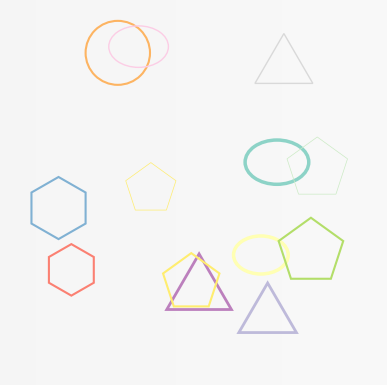[{"shape": "oval", "thickness": 2.5, "radius": 0.41, "center": [0.715, 0.579]}, {"shape": "oval", "thickness": 2.5, "radius": 0.35, "center": [0.673, 0.338]}, {"shape": "triangle", "thickness": 2, "radius": 0.43, "center": [0.691, 0.179]}, {"shape": "hexagon", "thickness": 1.5, "radius": 0.33, "center": [0.184, 0.299]}, {"shape": "hexagon", "thickness": 1.5, "radius": 0.4, "center": [0.151, 0.46]}, {"shape": "circle", "thickness": 1.5, "radius": 0.42, "center": [0.304, 0.863]}, {"shape": "pentagon", "thickness": 1.5, "radius": 0.44, "center": [0.802, 0.347]}, {"shape": "oval", "thickness": 1, "radius": 0.38, "center": [0.358, 0.879]}, {"shape": "triangle", "thickness": 1, "radius": 0.43, "center": [0.733, 0.827]}, {"shape": "triangle", "thickness": 2, "radius": 0.48, "center": [0.514, 0.244]}, {"shape": "pentagon", "thickness": 0.5, "radius": 0.41, "center": [0.819, 0.562]}, {"shape": "pentagon", "thickness": 1.5, "radius": 0.38, "center": [0.494, 0.266]}, {"shape": "pentagon", "thickness": 0.5, "radius": 0.34, "center": [0.389, 0.51]}]